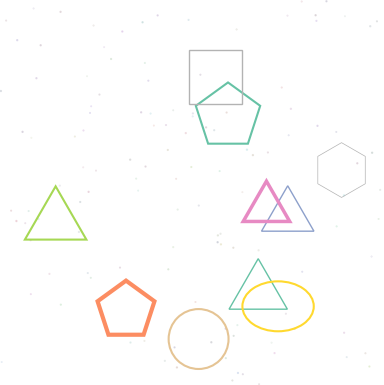[{"shape": "pentagon", "thickness": 1.5, "radius": 0.44, "center": [0.592, 0.698]}, {"shape": "triangle", "thickness": 1, "radius": 0.44, "center": [0.671, 0.241]}, {"shape": "pentagon", "thickness": 3, "radius": 0.39, "center": [0.327, 0.193]}, {"shape": "triangle", "thickness": 1, "radius": 0.39, "center": [0.747, 0.439]}, {"shape": "triangle", "thickness": 2.5, "radius": 0.35, "center": [0.692, 0.46]}, {"shape": "triangle", "thickness": 1.5, "radius": 0.46, "center": [0.145, 0.424]}, {"shape": "oval", "thickness": 1.5, "radius": 0.46, "center": [0.722, 0.204]}, {"shape": "circle", "thickness": 1.5, "radius": 0.39, "center": [0.516, 0.119]}, {"shape": "hexagon", "thickness": 0.5, "radius": 0.36, "center": [0.887, 0.558]}, {"shape": "square", "thickness": 1, "radius": 0.35, "center": [0.559, 0.799]}]